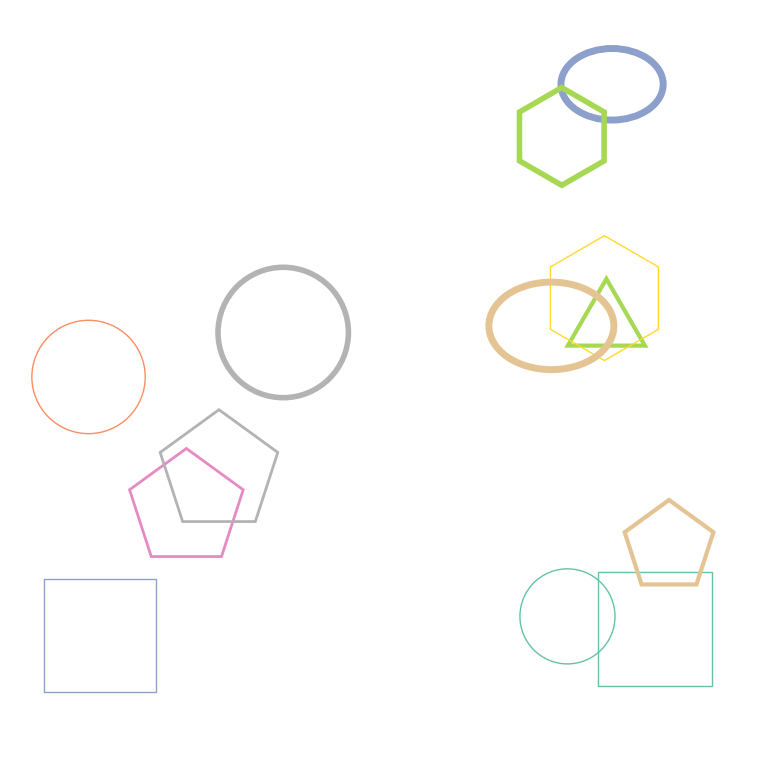[{"shape": "circle", "thickness": 0.5, "radius": 0.31, "center": [0.737, 0.2]}, {"shape": "square", "thickness": 0.5, "radius": 0.37, "center": [0.85, 0.183]}, {"shape": "circle", "thickness": 0.5, "radius": 0.37, "center": [0.115, 0.51]}, {"shape": "oval", "thickness": 2.5, "radius": 0.33, "center": [0.795, 0.891]}, {"shape": "square", "thickness": 0.5, "radius": 0.37, "center": [0.13, 0.175]}, {"shape": "pentagon", "thickness": 1, "radius": 0.39, "center": [0.242, 0.34]}, {"shape": "hexagon", "thickness": 2, "radius": 0.32, "center": [0.73, 0.823]}, {"shape": "triangle", "thickness": 1.5, "radius": 0.29, "center": [0.788, 0.58]}, {"shape": "hexagon", "thickness": 0.5, "radius": 0.41, "center": [0.785, 0.613]}, {"shape": "pentagon", "thickness": 1.5, "radius": 0.3, "center": [0.869, 0.29]}, {"shape": "oval", "thickness": 2.5, "radius": 0.41, "center": [0.716, 0.577]}, {"shape": "circle", "thickness": 2, "radius": 0.42, "center": [0.368, 0.568]}, {"shape": "pentagon", "thickness": 1, "radius": 0.4, "center": [0.284, 0.388]}]